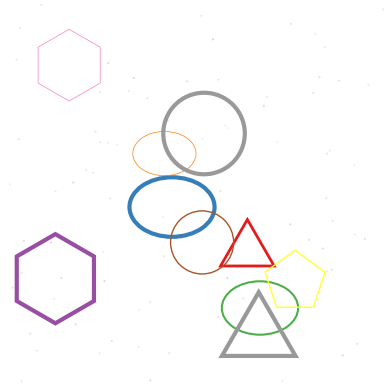[{"shape": "triangle", "thickness": 2, "radius": 0.4, "center": [0.643, 0.349]}, {"shape": "oval", "thickness": 3, "radius": 0.55, "center": [0.447, 0.462]}, {"shape": "oval", "thickness": 1.5, "radius": 0.5, "center": [0.675, 0.2]}, {"shape": "hexagon", "thickness": 3, "radius": 0.58, "center": [0.144, 0.276]}, {"shape": "oval", "thickness": 0.5, "radius": 0.41, "center": [0.427, 0.601]}, {"shape": "pentagon", "thickness": 1, "radius": 0.41, "center": [0.766, 0.268]}, {"shape": "circle", "thickness": 1, "radius": 0.41, "center": [0.525, 0.37]}, {"shape": "hexagon", "thickness": 0.5, "radius": 0.47, "center": [0.18, 0.831]}, {"shape": "circle", "thickness": 3, "radius": 0.53, "center": [0.53, 0.653]}, {"shape": "triangle", "thickness": 3, "radius": 0.55, "center": [0.672, 0.131]}]